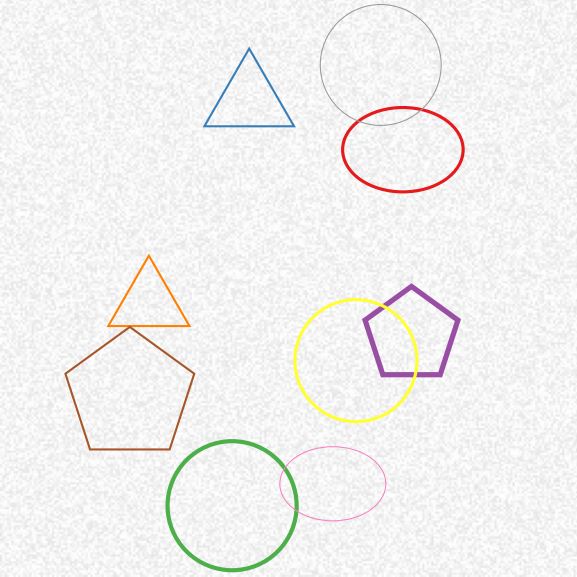[{"shape": "oval", "thickness": 1.5, "radius": 0.52, "center": [0.698, 0.74]}, {"shape": "triangle", "thickness": 1, "radius": 0.45, "center": [0.432, 0.825]}, {"shape": "circle", "thickness": 2, "radius": 0.56, "center": [0.402, 0.123]}, {"shape": "pentagon", "thickness": 2.5, "radius": 0.42, "center": [0.713, 0.419]}, {"shape": "triangle", "thickness": 1, "radius": 0.41, "center": [0.258, 0.475]}, {"shape": "circle", "thickness": 1.5, "radius": 0.53, "center": [0.616, 0.375]}, {"shape": "pentagon", "thickness": 1, "radius": 0.59, "center": [0.225, 0.316]}, {"shape": "oval", "thickness": 0.5, "radius": 0.46, "center": [0.576, 0.161]}, {"shape": "circle", "thickness": 0.5, "radius": 0.52, "center": [0.659, 0.887]}]